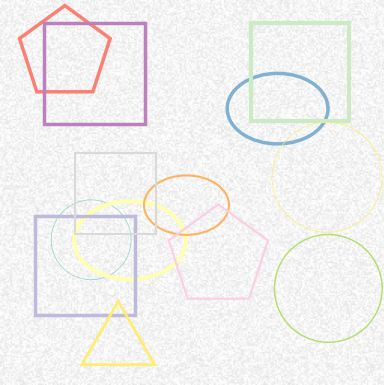[{"shape": "circle", "thickness": 0.5, "radius": 0.52, "center": [0.237, 0.377]}, {"shape": "oval", "thickness": 3, "radius": 0.73, "center": [0.338, 0.376]}, {"shape": "square", "thickness": 2.5, "radius": 0.65, "center": [0.221, 0.31]}, {"shape": "pentagon", "thickness": 2.5, "radius": 0.62, "center": [0.168, 0.862]}, {"shape": "oval", "thickness": 2.5, "radius": 0.65, "center": [0.721, 0.718]}, {"shape": "oval", "thickness": 1.5, "radius": 0.55, "center": [0.484, 0.467]}, {"shape": "circle", "thickness": 1, "radius": 0.7, "center": [0.853, 0.251]}, {"shape": "pentagon", "thickness": 1.5, "radius": 0.68, "center": [0.567, 0.334]}, {"shape": "square", "thickness": 1.5, "radius": 0.52, "center": [0.301, 0.498]}, {"shape": "square", "thickness": 2.5, "radius": 0.66, "center": [0.246, 0.809]}, {"shape": "square", "thickness": 3, "radius": 0.64, "center": [0.78, 0.813]}, {"shape": "circle", "thickness": 0.5, "radius": 0.71, "center": [0.849, 0.54]}, {"shape": "triangle", "thickness": 2, "radius": 0.55, "center": [0.307, 0.108]}]